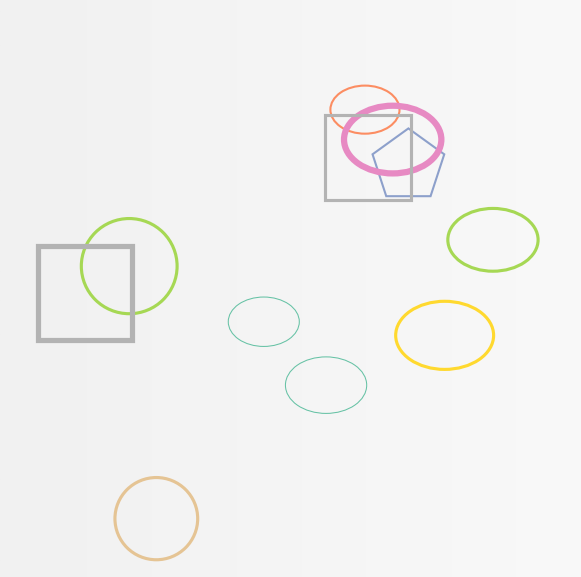[{"shape": "oval", "thickness": 0.5, "radius": 0.35, "center": [0.561, 0.332]}, {"shape": "oval", "thickness": 0.5, "radius": 0.31, "center": [0.454, 0.442]}, {"shape": "oval", "thickness": 1, "radius": 0.3, "center": [0.628, 0.809]}, {"shape": "pentagon", "thickness": 1, "radius": 0.32, "center": [0.703, 0.712]}, {"shape": "oval", "thickness": 3, "radius": 0.42, "center": [0.676, 0.757]}, {"shape": "circle", "thickness": 1.5, "radius": 0.41, "center": [0.222, 0.538]}, {"shape": "oval", "thickness": 1.5, "radius": 0.39, "center": [0.848, 0.584]}, {"shape": "oval", "thickness": 1.5, "radius": 0.42, "center": [0.765, 0.418]}, {"shape": "circle", "thickness": 1.5, "radius": 0.36, "center": [0.269, 0.101]}, {"shape": "square", "thickness": 2.5, "radius": 0.41, "center": [0.146, 0.492]}, {"shape": "square", "thickness": 1.5, "radius": 0.37, "center": [0.633, 0.726]}]